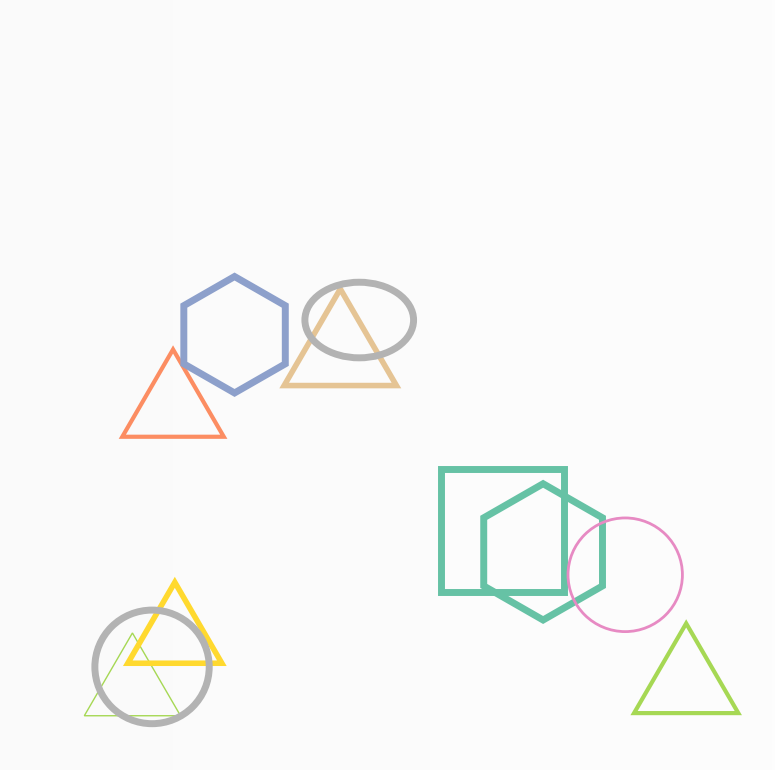[{"shape": "hexagon", "thickness": 2.5, "radius": 0.44, "center": [0.701, 0.283]}, {"shape": "square", "thickness": 2.5, "radius": 0.4, "center": [0.648, 0.311]}, {"shape": "triangle", "thickness": 1.5, "radius": 0.38, "center": [0.223, 0.471]}, {"shape": "hexagon", "thickness": 2.5, "radius": 0.38, "center": [0.303, 0.565]}, {"shape": "circle", "thickness": 1, "radius": 0.37, "center": [0.807, 0.254]}, {"shape": "triangle", "thickness": 1.5, "radius": 0.39, "center": [0.885, 0.113]}, {"shape": "triangle", "thickness": 0.5, "radius": 0.36, "center": [0.171, 0.106]}, {"shape": "triangle", "thickness": 2, "radius": 0.35, "center": [0.226, 0.174]}, {"shape": "triangle", "thickness": 2, "radius": 0.42, "center": [0.439, 0.541]}, {"shape": "circle", "thickness": 2.5, "radius": 0.37, "center": [0.196, 0.134]}, {"shape": "oval", "thickness": 2.5, "radius": 0.35, "center": [0.464, 0.584]}]